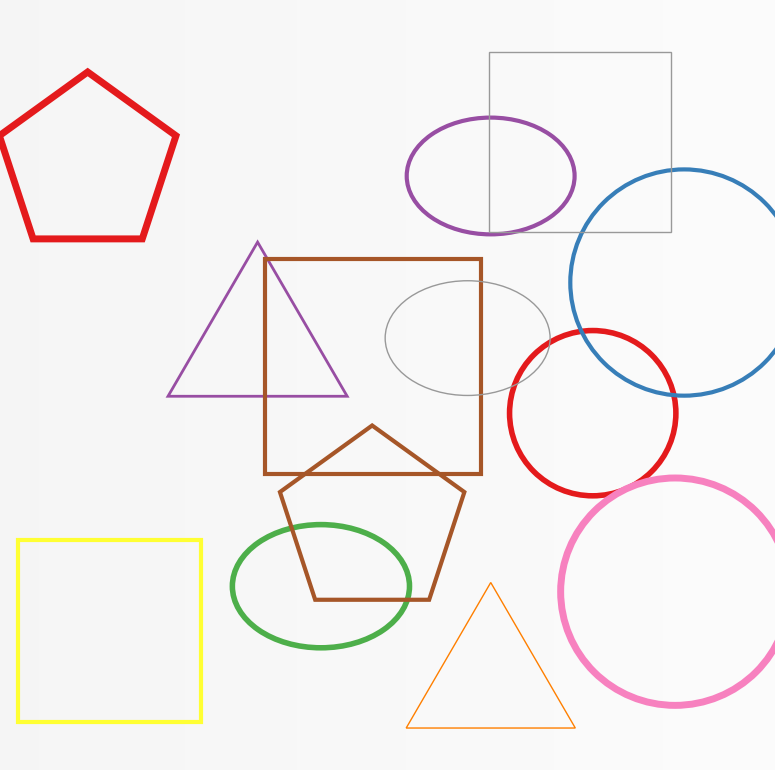[{"shape": "circle", "thickness": 2, "radius": 0.54, "center": [0.765, 0.463]}, {"shape": "pentagon", "thickness": 2.5, "radius": 0.6, "center": [0.113, 0.787]}, {"shape": "circle", "thickness": 1.5, "radius": 0.73, "center": [0.883, 0.633]}, {"shape": "oval", "thickness": 2, "radius": 0.57, "center": [0.414, 0.239]}, {"shape": "triangle", "thickness": 1, "radius": 0.67, "center": [0.332, 0.552]}, {"shape": "oval", "thickness": 1.5, "radius": 0.54, "center": [0.633, 0.771]}, {"shape": "triangle", "thickness": 0.5, "radius": 0.63, "center": [0.633, 0.118]}, {"shape": "square", "thickness": 1.5, "radius": 0.59, "center": [0.141, 0.181]}, {"shape": "pentagon", "thickness": 1.5, "radius": 0.63, "center": [0.48, 0.322]}, {"shape": "square", "thickness": 1.5, "radius": 0.7, "center": [0.482, 0.524]}, {"shape": "circle", "thickness": 2.5, "radius": 0.74, "center": [0.871, 0.232]}, {"shape": "oval", "thickness": 0.5, "radius": 0.53, "center": [0.603, 0.561]}, {"shape": "square", "thickness": 0.5, "radius": 0.59, "center": [0.749, 0.816]}]